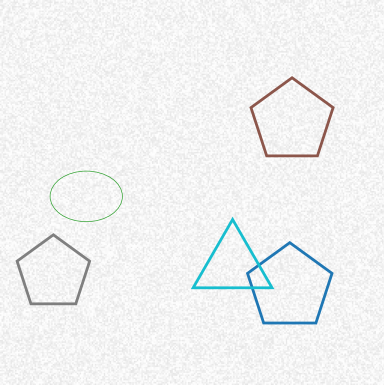[{"shape": "pentagon", "thickness": 2, "radius": 0.58, "center": [0.753, 0.254]}, {"shape": "oval", "thickness": 0.5, "radius": 0.47, "center": [0.224, 0.49]}, {"shape": "pentagon", "thickness": 2, "radius": 0.56, "center": [0.759, 0.686]}, {"shape": "pentagon", "thickness": 2, "radius": 0.5, "center": [0.139, 0.291]}, {"shape": "triangle", "thickness": 2, "radius": 0.59, "center": [0.604, 0.312]}]